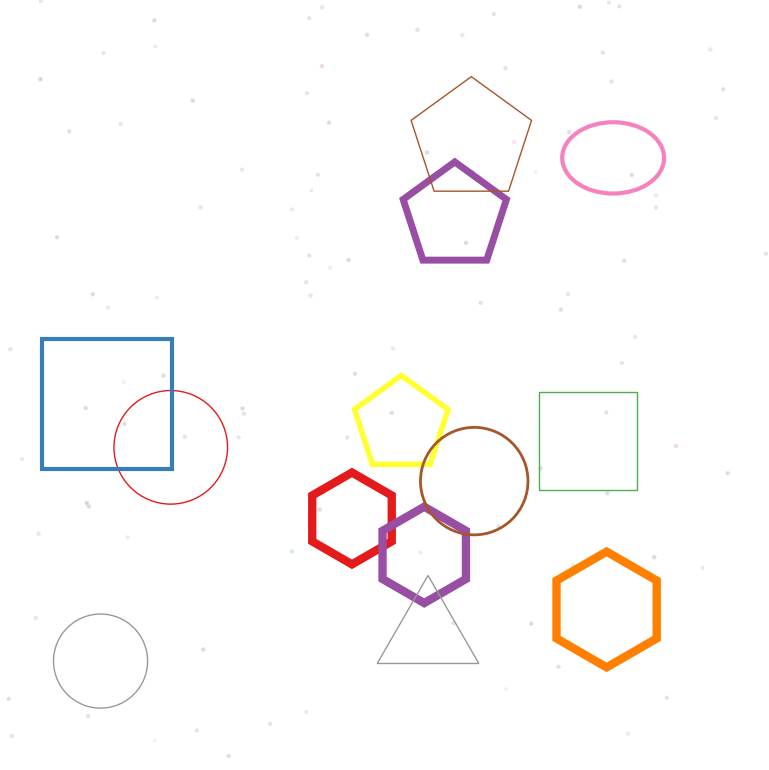[{"shape": "circle", "thickness": 0.5, "radius": 0.37, "center": [0.222, 0.419]}, {"shape": "hexagon", "thickness": 3, "radius": 0.3, "center": [0.457, 0.327]}, {"shape": "square", "thickness": 1.5, "radius": 0.42, "center": [0.139, 0.475]}, {"shape": "square", "thickness": 0.5, "radius": 0.32, "center": [0.764, 0.427]}, {"shape": "pentagon", "thickness": 2.5, "radius": 0.35, "center": [0.591, 0.719]}, {"shape": "hexagon", "thickness": 3, "radius": 0.31, "center": [0.551, 0.279]}, {"shape": "hexagon", "thickness": 3, "radius": 0.38, "center": [0.788, 0.208]}, {"shape": "pentagon", "thickness": 2, "radius": 0.32, "center": [0.521, 0.449]}, {"shape": "circle", "thickness": 1, "radius": 0.35, "center": [0.616, 0.375]}, {"shape": "pentagon", "thickness": 0.5, "radius": 0.41, "center": [0.612, 0.818]}, {"shape": "oval", "thickness": 1.5, "radius": 0.33, "center": [0.796, 0.795]}, {"shape": "circle", "thickness": 0.5, "radius": 0.31, "center": [0.131, 0.141]}, {"shape": "triangle", "thickness": 0.5, "radius": 0.38, "center": [0.556, 0.176]}]